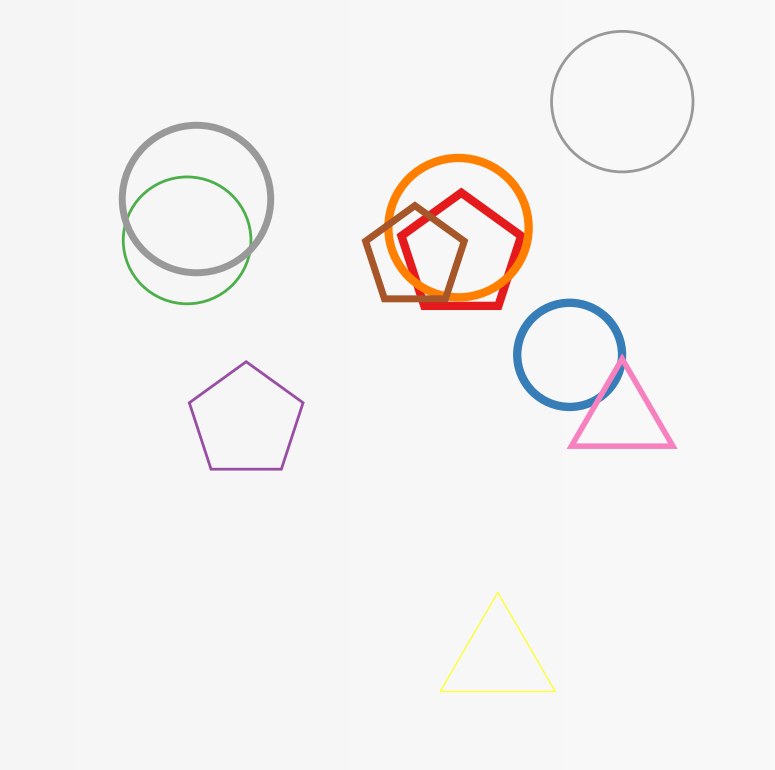[{"shape": "pentagon", "thickness": 3, "radius": 0.41, "center": [0.595, 0.668]}, {"shape": "circle", "thickness": 3, "radius": 0.34, "center": [0.735, 0.539]}, {"shape": "circle", "thickness": 1, "radius": 0.41, "center": [0.241, 0.688]}, {"shape": "pentagon", "thickness": 1, "radius": 0.39, "center": [0.318, 0.453]}, {"shape": "circle", "thickness": 3, "radius": 0.45, "center": [0.592, 0.704]}, {"shape": "triangle", "thickness": 0.5, "radius": 0.43, "center": [0.642, 0.145]}, {"shape": "pentagon", "thickness": 2.5, "radius": 0.33, "center": [0.535, 0.666]}, {"shape": "triangle", "thickness": 2, "radius": 0.38, "center": [0.803, 0.458]}, {"shape": "circle", "thickness": 1, "radius": 0.46, "center": [0.803, 0.868]}, {"shape": "circle", "thickness": 2.5, "radius": 0.48, "center": [0.254, 0.742]}]